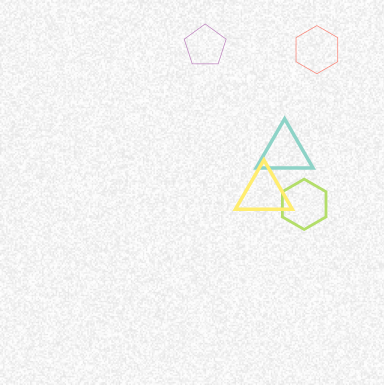[{"shape": "triangle", "thickness": 2.5, "radius": 0.43, "center": [0.739, 0.606]}, {"shape": "hexagon", "thickness": 0.5, "radius": 0.31, "center": [0.823, 0.871]}, {"shape": "hexagon", "thickness": 2, "radius": 0.33, "center": [0.79, 0.469]}, {"shape": "pentagon", "thickness": 0.5, "radius": 0.29, "center": [0.533, 0.881]}, {"shape": "triangle", "thickness": 2.5, "radius": 0.43, "center": [0.685, 0.499]}]